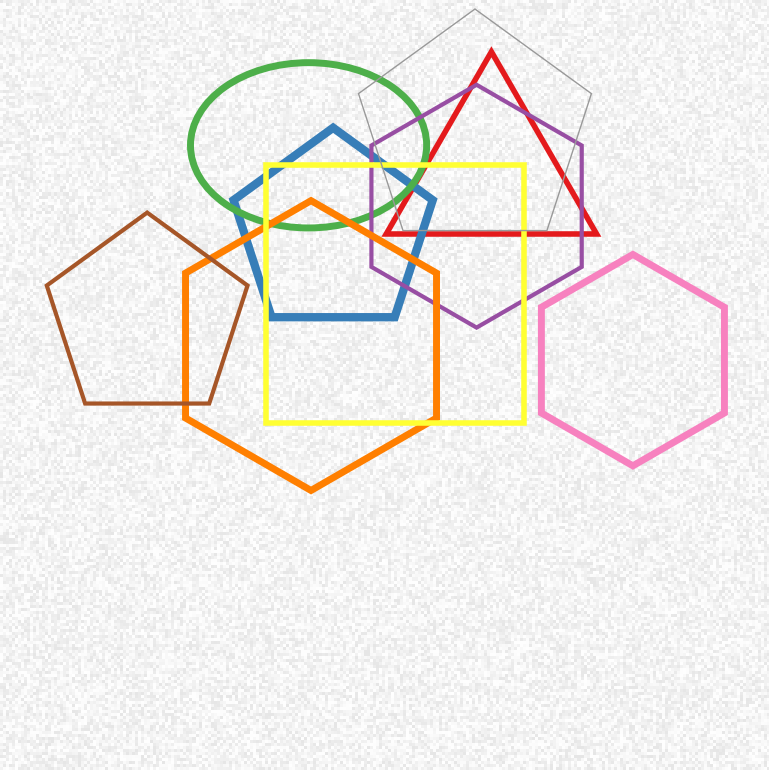[{"shape": "triangle", "thickness": 2, "radius": 0.79, "center": [0.638, 0.775]}, {"shape": "pentagon", "thickness": 3, "radius": 0.68, "center": [0.433, 0.698]}, {"shape": "oval", "thickness": 2.5, "radius": 0.77, "center": [0.401, 0.811]}, {"shape": "hexagon", "thickness": 1.5, "radius": 0.79, "center": [0.619, 0.732]}, {"shape": "hexagon", "thickness": 2.5, "radius": 0.94, "center": [0.404, 0.551]}, {"shape": "square", "thickness": 2, "radius": 0.84, "center": [0.513, 0.618]}, {"shape": "pentagon", "thickness": 1.5, "radius": 0.69, "center": [0.191, 0.587]}, {"shape": "hexagon", "thickness": 2.5, "radius": 0.69, "center": [0.822, 0.532]}, {"shape": "pentagon", "thickness": 0.5, "radius": 0.8, "center": [0.617, 0.829]}]